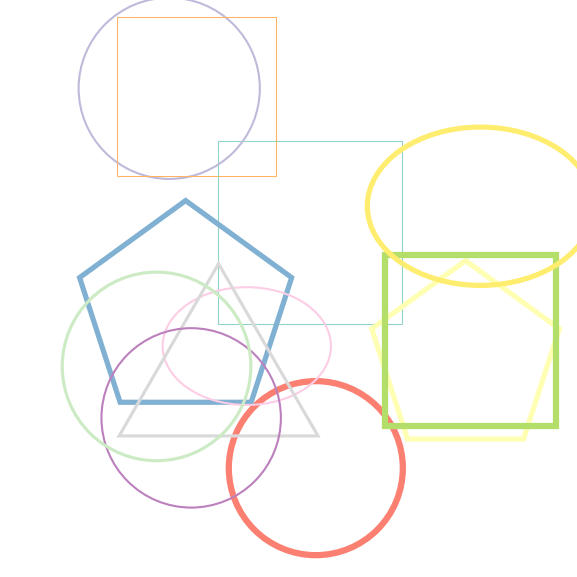[{"shape": "square", "thickness": 0.5, "radius": 0.79, "center": [0.537, 0.596]}, {"shape": "pentagon", "thickness": 2.5, "radius": 0.85, "center": [0.806, 0.377]}, {"shape": "circle", "thickness": 1, "radius": 0.78, "center": [0.293, 0.846]}, {"shape": "circle", "thickness": 3, "radius": 0.75, "center": [0.547, 0.188]}, {"shape": "pentagon", "thickness": 2.5, "radius": 0.97, "center": [0.321, 0.459]}, {"shape": "square", "thickness": 0.5, "radius": 0.69, "center": [0.34, 0.832]}, {"shape": "square", "thickness": 3, "radius": 0.74, "center": [0.815, 0.41]}, {"shape": "oval", "thickness": 1, "radius": 0.73, "center": [0.427, 0.4]}, {"shape": "triangle", "thickness": 1.5, "radius": 0.99, "center": [0.378, 0.344]}, {"shape": "circle", "thickness": 1, "radius": 0.78, "center": [0.331, 0.276]}, {"shape": "circle", "thickness": 1.5, "radius": 0.82, "center": [0.271, 0.365]}, {"shape": "oval", "thickness": 2.5, "radius": 0.98, "center": [0.832, 0.642]}]